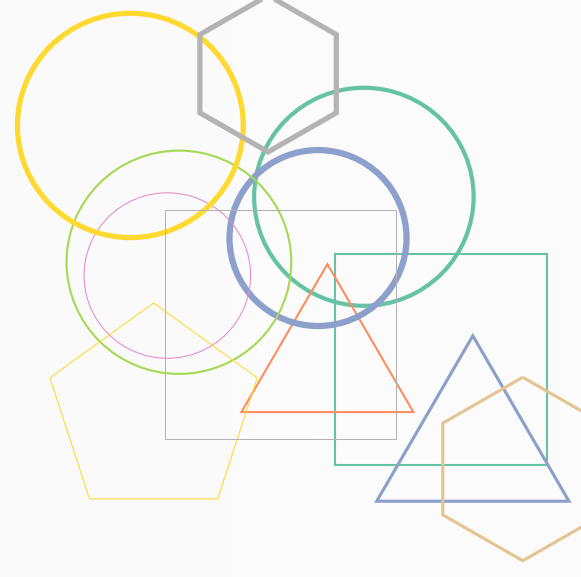[{"shape": "circle", "thickness": 2, "radius": 0.94, "center": [0.626, 0.658]}, {"shape": "square", "thickness": 1, "radius": 0.92, "center": [0.759, 0.376]}, {"shape": "triangle", "thickness": 1, "radius": 0.85, "center": [0.563, 0.371]}, {"shape": "triangle", "thickness": 1.5, "radius": 0.95, "center": [0.813, 0.227]}, {"shape": "circle", "thickness": 3, "radius": 0.76, "center": [0.547, 0.587]}, {"shape": "circle", "thickness": 0.5, "radius": 0.72, "center": [0.288, 0.522]}, {"shape": "circle", "thickness": 1, "radius": 0.97, "center": [0.308, 0.545]}, {"shape": "pentagon", "thickness": 0.5, "radius": 0.94, "center": [0.264, 0.287]}, {"shape": "circle", "thickness": 2.5, "radius": 0.97, "center": [0.224, 0.782]}, {"shape": "hexagon", "thickness": 1.5, "radius": 0.79, "center": [0.899, 0.187]}, {"shape": "square", "thickness": 0.5, "radius": 0.99, "center": [0.483, 0.437]}, {"shape": "hexagon", "thickness": 2.5, "radius": 0.68, "center": [0.461, 0.872]}]